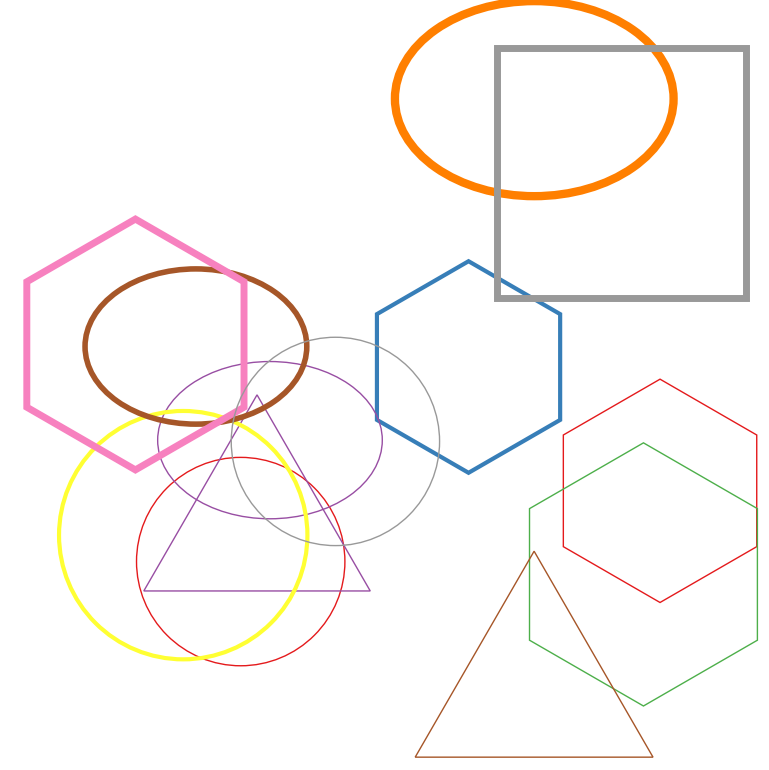[{"shape": "circle", "thickness": 0.5, "radius": 0.68, "center": [0.313, 0.271]}, {"shape": "hexagon", "thickness": 0.5, "radius": 0.73, "center": [0.857, 0.363]}, {"shape": "hexagon", "thickness": 1.5, "radius": 0.69, "center": [0.608, 0.523]}, {"shape": "hexagon", "thickness": 0.5, "radius": 0.85, "center": [0.836, 0.254]}, {"shape": "triangle", "thickness": 0.5, "radius": 0.85, "center": [0.334, 0.317]}, {"shape": "oval", "thickness": 0.5, "radius": 0.73, "center": [0.351, 0.428]}, {"shape": "oval", "thickness": 3, "radius": 0.9, "center": [0.694, 0.872]}, {"shape": "circle", "thickness": 1.5, "radius": 0.81, "center": [0.238, 0.305]}, {"shape": "triangle", "thickness": 0.5, "radius": 0.89, "center": [0.694, 0.106]}, {"shape": "oval", "thickness": 2, "radius": 0.72, "center": [0.254, 0.55]}, {"shape": "hexagon", "thickness": 2.5, "radius": 0.81, "center": [0.176, 0.553]}, {"shape": "square", "thickness": 2.5, "radius": 0.81, "center": [0.807, 0.775]}, {"shape": "circle", "thickness": 0.5, "radius": 0.68, "center": [0.436, 0.427]}]